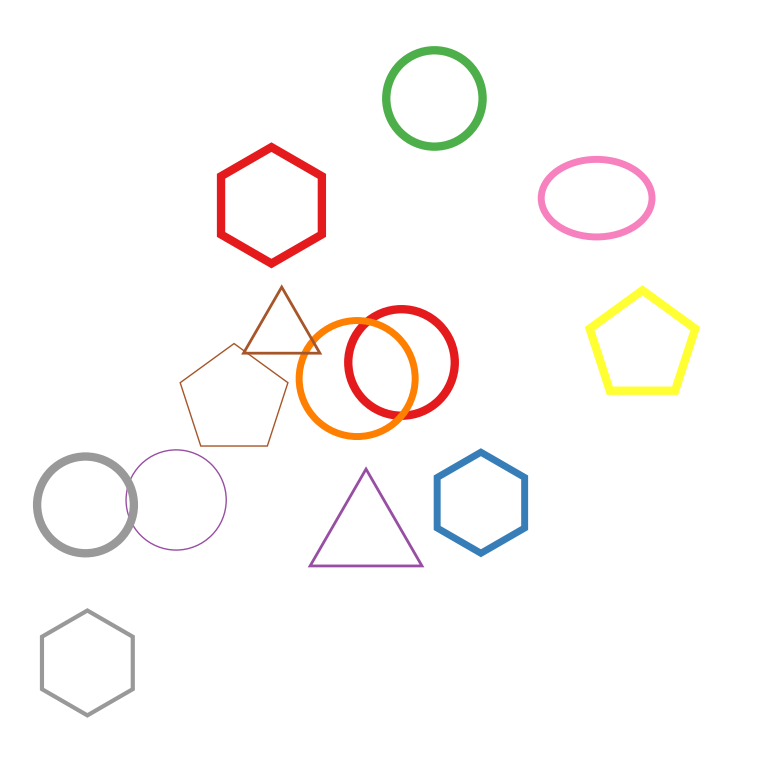[{"shape": "hexagon", "thickness": 3, "radius": 0.38, "center": [0.353, 0.733]}, {"shape": "circle", "thickness": 3, "radius": 0.35, "center": [0.521, 0.529]}, {"shape": "hexagon", "thickness": 2.5, "radius": 0.33, "center": [0.625, 0.347]}, {"shape": "circle", "thickness": 3, "radius": 0.31, "center": [0.564, 0.872]}, {"shape": "circle", "thickness": 0.5, "radius": 0.33, "center": [0.229, 0.351]}, {"shape": "triangle", "thickness": 1, "radius": 0.42, "center": [0.475, 0.307]}, {"shape": "circle", "thickness": 2.5, "radius": 0.38, "center": [0.464, 0.508]}, {"shape": "pentagon", "thickness": 3, "radius": 0.36, "center": [0.834, 0.551]}, {"shape": "triangle", "thickness": 1, "radius": 0.29, "center": [0.366, 0.57]}, {"shape": "pentagon", "thickness": 0.5, "radius": 0.37, "center": [0.304, 0.48]}, {"shape": "oval", "thickness": 2.5, "radius": 0.36, "center": [0.775, 0.743]}, {"shape": "hexagon", "thickness": 1.5, "radius": 0.34, "center": [0.113, 0.139]}, {"shape": "circle", "thickness": 3, "radius": 0.31, "center": [0.111, 0.344]}]